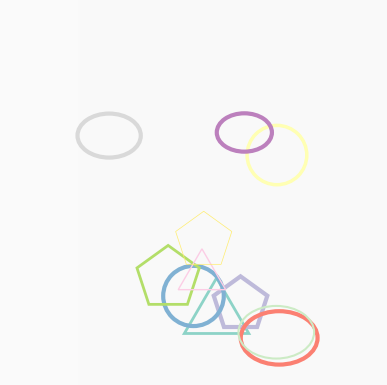[{"shape": "triangle", "thickness": 2, "radius": 0.48, "center": [0.559, 0.182]}, {"shape": "circle", "thickness": 2.5, "radius": 0.39, "center": [0.715, 0.597]}, {"shape": "pentagon", "thickness": 3, "radius": 0.36, "center": [0.621, 0.209]}, {"shape": "oval", "thickness": 3, "radius": 0.5, "center": [0.72, 0.122]}, {"shape": "circle", "thickness": 3, "radius": 0.39, "center": [0.499, 0.231]}, {"shape": "pentagon", "thickness": 2, "radius": 0.42, "center": [0.434, 0.278]}, {"shape": "triangle", "thickness": 1, "radius": 0.35, "center": [0.521, 0.283]}, {"shape": "oval", "thickness": 3, "radius": 0.41, "center": [0.282, 0.648]}, {"shape": "oval", "thickness": 3, "radius": 0.36, "center": [0.631, 0.656]}, {"shape": "oval", "thickness": 1.5, "radius": 0.49, "center": [0.713, 0.137]}, {"shape": "pentagon", "thickness": 0.5, "radius": 0.38, "center": [0.526, 0.375]}]